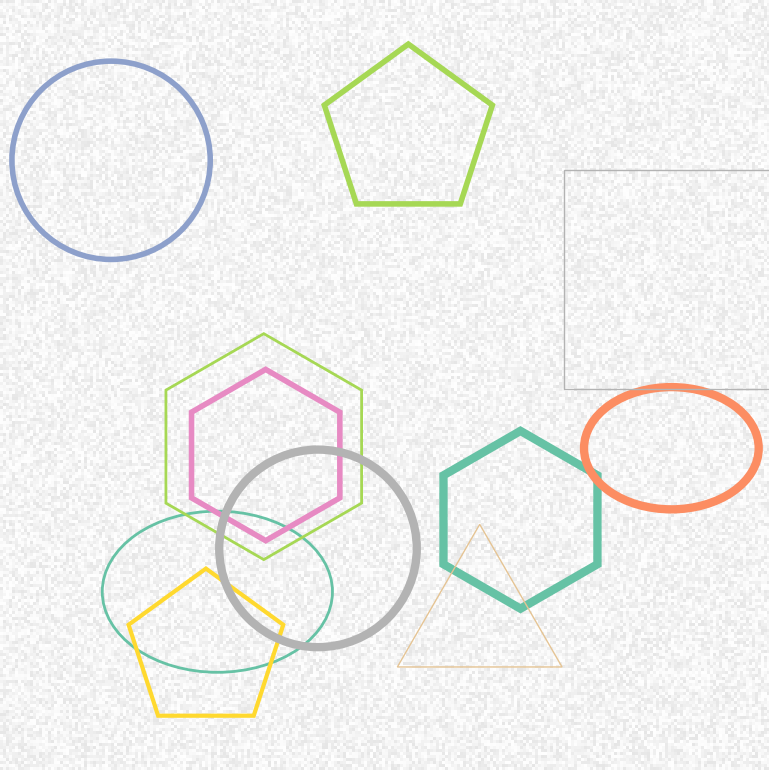[{"shape": "oval", "thickness": 1, "radius": 0.75, "center": [0.282, 0.232]}, {"shape": "hexagon", "thickness": 3, "radius": 0.58, "center": [0.676, 0.325]}, {"shape": "oval", "thickness": 3, "radius": 0.57, "center": [0.872, 0.418]}, {"shape": "circle", "thickness": 2, "radius": 0.64, "center": [0.144, 0.792]}, {"shape": "hexagon", "thickness": 2, "radius": 0.56, "center": [0.345, 0.409]}, {"shape": "hexagon", "thickness": 1, "radius": 0.73, "center": [0.343, 0.42]}, {"shape": "pentagon", "thickness": 2, "radius": 0.57, "center": [0.53, 0.828]}, {"shape": "pentagon", "thickness": 1.5, "radius": 0.53, "center": [0.267, 0.156]}, {"shape": "triangle", "thickness": 0.5, "radius": 0.62, "center": [0.623, 0.196]}, {"shape": "circle", "thickness": 3, "radius": 0.64, "center": [0.413, 0.288]}, {"shape": "square", "thickness": 0.5, "radius": 0.71, "center": [0.875, 0.637]}]